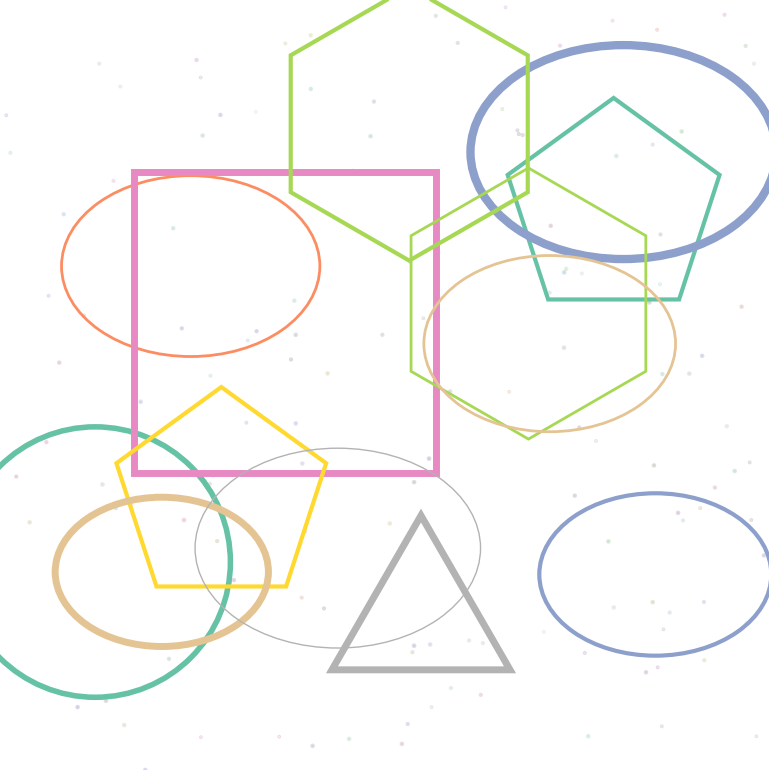[{"shape": "circle", "thickness": 2, "radius": 0.88, "center": [0.124, 0.27]}, {"shape": "pentagon", "thickness": 1.5, "radius": 0.72, "center": [0.797, 0.728]}, {"shape": "oval", "thickness": 1, "radius": 0.84, "center": [0.248, 0.654]}, {"shape": "oval", "thickness": 3, "radius": 0.99, "center": [0.809, 0.802]}, {"shape": "oval", "thickness": 1.5, "radius": 0.75, "center": [0.851, 0.254]}, {"shape": "square", "thickness": 2.5, "radius": 0.98, "center": [0.37, 0.581]}, {"shape": "hexagon", "thickness": 1, "radius": 0.88, "center": [0.686, 0.606]}, {"shape": "hexagon", "thickness": 1.5, "radius": 0.89, "center": [0.531, 0.839]}, {"shape": "pentagon", "thickness": 1.5, "radius": 0.72, "center": [0.287, 0.354]}, {"shape": "oval", "thickness": 1, "radius": 0.82, "center": [0.714, 0.554]}, {"shape": "oval", "thickness": 2.5, "radius": 0.69, "center": [0.21, 0.257]}, {"shape": "oval", "thickness": 0.5, "radius": 0.93, "center": [0.439, 0.288]}, {"shape": "triangle", "thickness": 2.5, "radius": 0.67, "center": [0.547, 0.197]}]